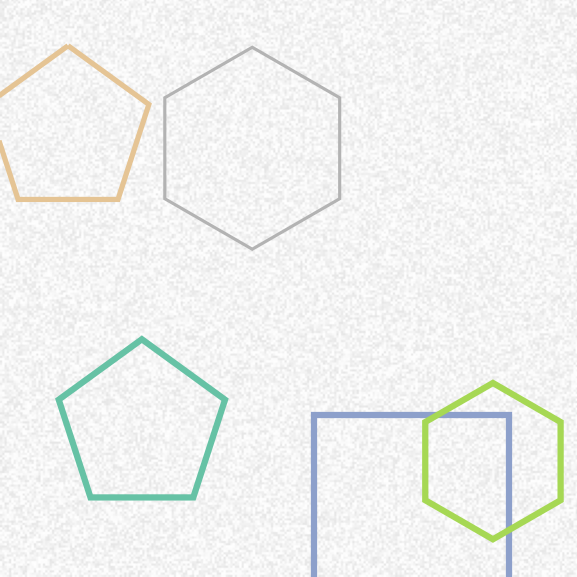[{"shape": "pentagon", "thickness": 3, "radius": 0.76, "center": [0.246, 0.26]}, {"shape": "square", "thickness": 3, "radius": 0.84, "center": [0.713, 0.111]}, {"shape": "hexagon", "thickness": 3, "radius": 0.68, "center": [0.854, 0.201]}, {"shape": "pentagon", "thickness": 2.5, "radius": 0.74, "center": [0.118, 0.773]}, {"shape": "hexagon", "thickness": 1.5, "radius": 0.87, "center": [0.437, 0.742]}]